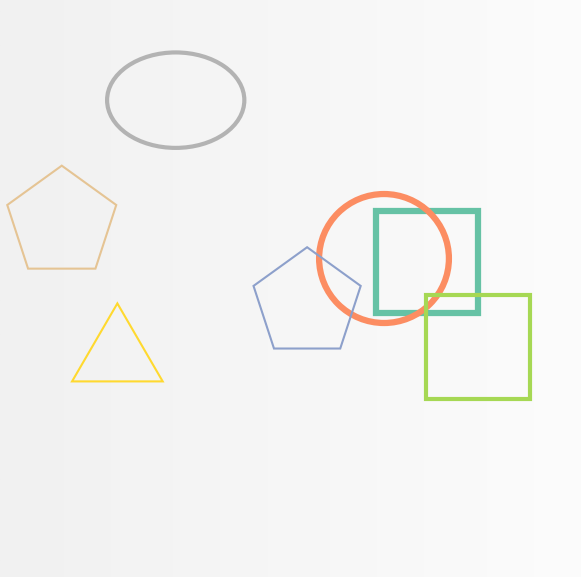[{"shape": "square", "thickness": 3, "radius": 0.44, "center": [0.734, 0.545]}, {"shape": "circle", "thickness": 3, "radius": 0.56, "center": [0.661, 0.551]}, {"shape": "pentagon", "thickness": 1, "radius": 0.48, "center": [0.528, 0.474]}, {"shape": "square", "thickness": 2, "radius": 0.45, "center": [0.822, 0.398]}, {"shape": "triangle", "thickness": 1, "radius": 0.45, "center": [0.202, 0.384]}, {"shape": "pentagon", "thickness": 1, "radius": 0.49, "center": [0.106, 0.614]}, {"shape": "oval", "thickness": 2, "radius": 0.59, "center": [0.302, 0.826]}]